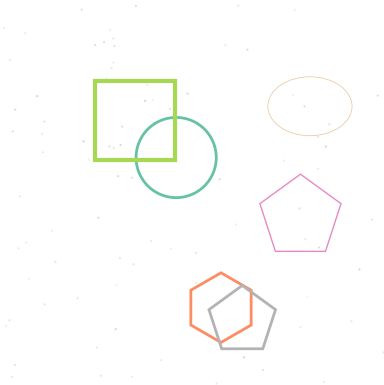[{"shape": "circle", "thickness": 2, "radius": 0.52, "center": [0.458, 0.591]}, {"shape": "hexagon", "thickness": 2, "radius": 0.45, "center": [0.574, 0.201]}, {"shape": "pentagon", "thickness": 1, "radius": 0.55, "center": [0.78, 0.437]}, {"shape": "square", "thickness": 3, "radius": 0.51, "center": [0.351, 0.687]}, {"shape": "oval", "thickness": 0.5, "radius": 0.55, "center": [0.805, 0.724]}, {"shape": "pentagon", "thickness": 2, "radius": 0.45, "center": [0.629, 0.168]}]